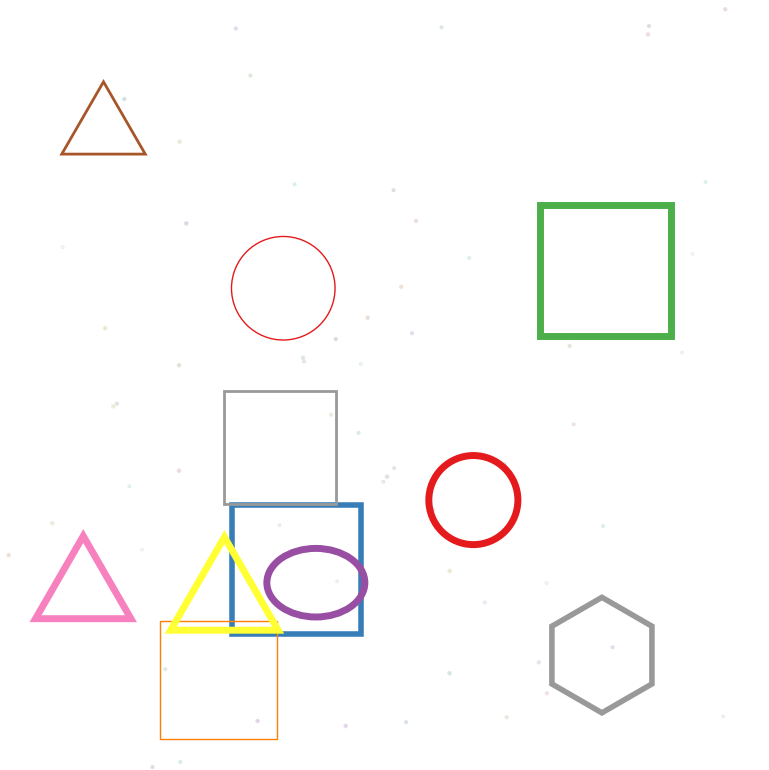[{"shape": "circle", "thickness": 2.5, "radius": 0.29, "center": [0.615, 0.351]}, {"shape": "circle", "thickness": 0.5, "radius": 0.34, "center": [0.368, 0.626]}, {"shape": "square", "thickness": 2, "radius": 0.42, "center": [0.386, 0.261]}, {"shape": "square", "thickness": 2.5, "radius": 0.42, "center": [0.786, 0.649]}, {"shape": "oval", "thickness": 2.5, "radius": 0.32, "center": [0.41, 0.243]}, {"shape": "square", "thickness": 0.5, "radius": 0.38, "center": [0.284, 0.117]}, {"shape": "triangle", "thickness": 2.5, "radius": 0.4, "center": [0.291, 0.222]}, {"shape": "triangle", "thickness": 1, "radius": 0.31, "center": [0.134, 0.831]}, {"shape": "triangle", "thickness": 2.5, "radius": 0.36, "center": [0.108, 0.232]}, {"shape": "square", "thickness": 1, "radius": 0.37, "center": [0.364, 0.419]}, {"shape": "hexagon", "thickness": 2, "radius": 0.37, "center": [0.782, 0.149]}]